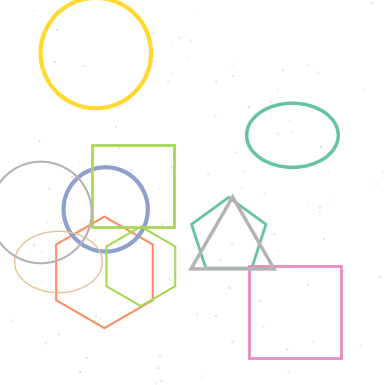[{"shape": "oval", "thickness": 2.5, "radius": 0.6, "center": [0.76, 0.649]}, {"shape": "pentagon", "thickness": 2, "radius": 0.51, "center": [0.594, 0.386]}, {"shape": "hexagon", "thickness": 1.5, "radius": 0.72, "center": [0.271, 0.293]}, {"shape": "circle", "thickness": 3, "radius": 0.55, "center": [0.274, 0.456]}, {"shape": "square", "thickness": 2, "radius": 0.6, "center": [0.766, 0.189]}, {"shape": "square", "thickness": 2, "radius": 0.53, "center": [0.345, 0.516]}, {"shape": "hexagon", "thickness": 1.5, "radius": 0.52, "center": [0.366, 0.308]}, {"shape": "circle", "thickness": 3, "radius": 0.72, "center": [0.249, 0.862]}, {"shape": "oval", "thickness": 1, "radius": 0.57, "center": [0.152, 0.319]}, {"shape": "triangle", "thickness": 2.5, "radius": 0.62, "center": [0.604, 0.364]}, {"shape": "circle", "thickness": 1.5, "radius": 0.66, "center": [0.106, 0.448]}]